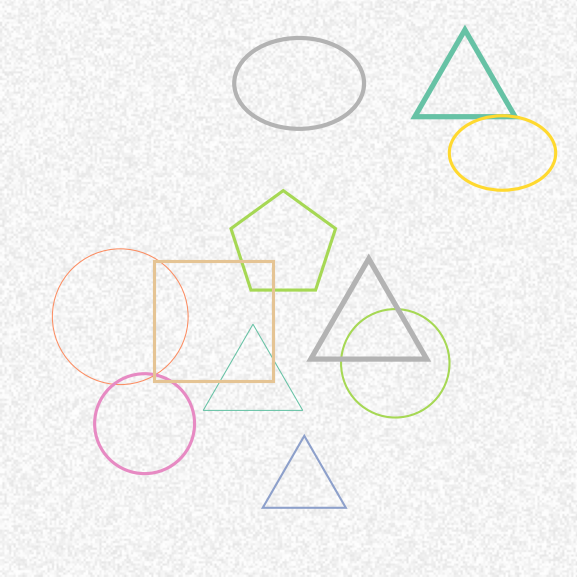[{"shape": "triangle", "thickness": 0.5, "radius": 0.5, "center": [0.438, 0.338]}, {"shape": "triangle", "thickness": 2.5, "radius": 0.5, "center": [0.805, 0.847]}, {"shape": "circle", "thickness": 0.5, "radius": 0.59, "center": [0.208, 0.451]}, {"shape": "triangle", "thickness": 1, "radius": 0.42, "center": [0.527, 0.161]}, {"shape": "circle", "thickness": 1.5, "radius": 0.43, "center": [0.25, 0.266]}, {"shape": "circle", "thickness": 1, "radius": 0.47, "center": [0.684, 0.37]}, {"shape": "pentagon", "thickness": 1.5, "radius": 0.48, "center": [0.49, 0.574]}, {"shape": "oval", "thickness": 1.5, "radius": 0.46, "center": [0.87, 0.734]}, {"shape": "square", "thickness": 1.5, "radius": 0.52, "center": [0.37, 0.444]}, {"shape": "triangle", "thickness": 2.5, "radius": 0.58, "center": [0.639, 0.435]}, {"shape": "oval", "thickness": 2, "radius": 0.56, "center": [0.518, 0.855]}]